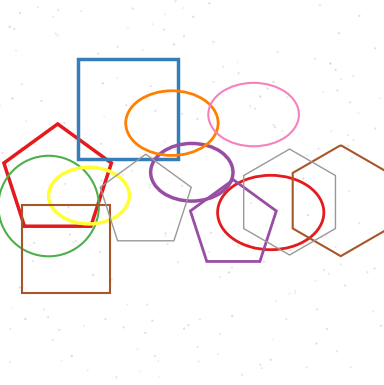[{"shape": "oval", "thickness": 2, "radius": 0.69, "center": [0.703, 0.448]}, {"shape": "pentagon", "thickness": 2.5, "radius": 0.73, "center": [0.15, 0.531]}, {"shape": "square", "thickness": 2.5, "radius": 0.65, "center": [0.332, 0.718]}, {"shape": "circle", "thickness": 1.5, "radius": 0.65, "center": [0.126, 0.465]}, {"shape": "oval", "thickness": 2.5, "radius": 0.53, "center": [0.498, 0.553]}, {"shape": "pentagon", "thickness": 2, "radius": 0.59, "center": [0.606, 0.416]}, {"shape": "oval", "thickness": 2, "radius": 0.6, "center": [0.447, 0.68]}, {"shape": "oval", "thickness": 2.5, "radius": 0.52, "center": [0.231, 0.492]}, {"shape": "square", "thickness": 1.5, "radius": 0.57, "center": [0.171, 0.353]}, {"shape": "hexagon", "thickness": 1.5, "radius": 0.72, "center": [0.885, 0.479]}, {"shape": "oval", "thickness": 1.5, "radius": 0.59, "center": [0.659, 0.702]}, {"shape": "hexagon", "thickness": 1, "radius": 0.69, "center": [0.752, 0.475]}, {"shape": "pentagon", "thickness": 1, "radius": 0.62, "center": [0.379, 0.475]}]